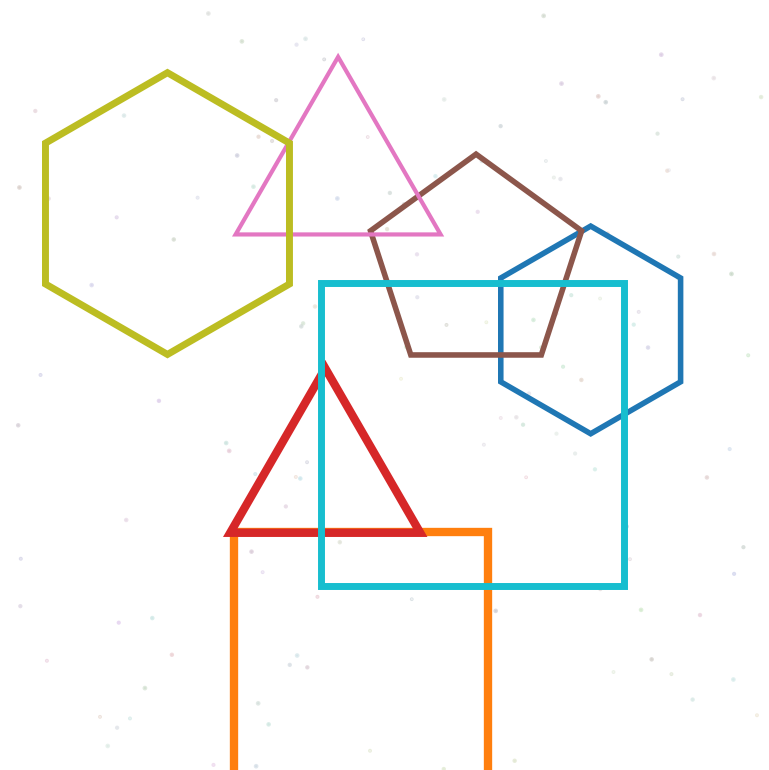[{"shape": "hexagon", "thickness": 2, "radius": 0.67, "center": [0.767, 0.572]}, {"shape": "square", "thickness": 3, "radius": 0.82, "center": [0.469, 0.144]}, {"shape": "triangle", "thickness": 3, "radius": 0.71, "center": [0.422, 0.379]}, {"shape": "pentagon", "thickness": 2, "radius": 0.72, "center": [0.618, 0.656]}, {"shape": "triangle", "thickness": 1.5, "radius": 0.77, "center": [0.439, 0.772]}, {"shape": "hexagon", "thickness": 2.5, "radius": 0.91, "center": [0.217, 0.723]}, {"shape": "square", "thickness": 2.5, "radius": 0.98, "center": [0.613, 0.436]}]